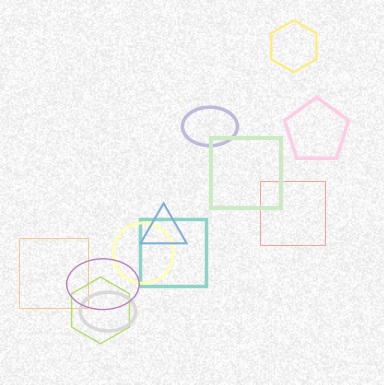[{"shape": "square", "thickness": 2.5, "radius": 0.43, "center": [0.449, 0.343]}, {"shape": "circle", "thickness": 2, "radius": 0.39, "center": [0.372, 0.343]}, {"shape": "oval", "thickness": 2.5, "radius": 0.36, "center": [0.545, 0.672]}, {"shape": "square", "thickness": 0.5, "radius": 0.42, "center": [0.76, 0.447]}, {"shape": "triangle", "thickness": 1.5, "radius": 0.35, "center": [0.425, 0.403]}, {"shape": "square", "thickness": 0.5, "radius": 0.45, "center": [0.138, 0.291]}, {"shape": "hexagon", "thickness": 1, "radius": 0.43, "center": [0.261, 0.194]}, {"shape": "pentagon", "thickness": 2.5, "radius": 0.44, "center": [0.822, 0.66]}, {"shape": "oval", "thickness": 2.5, "radius": 0.36, "center": [0.281, 0.191]}, {"shape": "oval", "thickness": 1, "radius": 0.47, "center": [0.267, 0.262]}, {"shape": "square", "thickness": 3, "radius": 0.45, "center": [0.639, 0.551]}, {"shape": "hexagon", "thickness": 1.5, "radius": 0.34, "center": [0.763, 0.88]}]